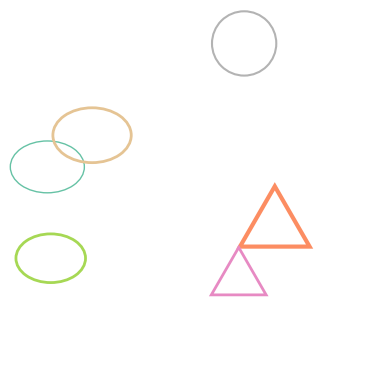[{"shape": "oval", "thickness": 1, "radius": 0.48, "center": [0.123, 0.567]}, {"shape": "triangle", "thickness": 3, "radius": 0.52, "center": [0.714, 0.412]}, {"shape": "triangle", "thickness": 2, "radius": 0.41, "center": [0.62, 0.275]}, {"shape": "oval", "thickness": 2, "radius": 0.45, "center": [0.132, 0.329]}, {"shape": "oval", "thickness": 2, "radius": 0.51, "center": [0.239, 0.649]}, {"shape": "circle", "thickness": 1.5, "radius": 0.42, "center": [0.634, 0.887]}]